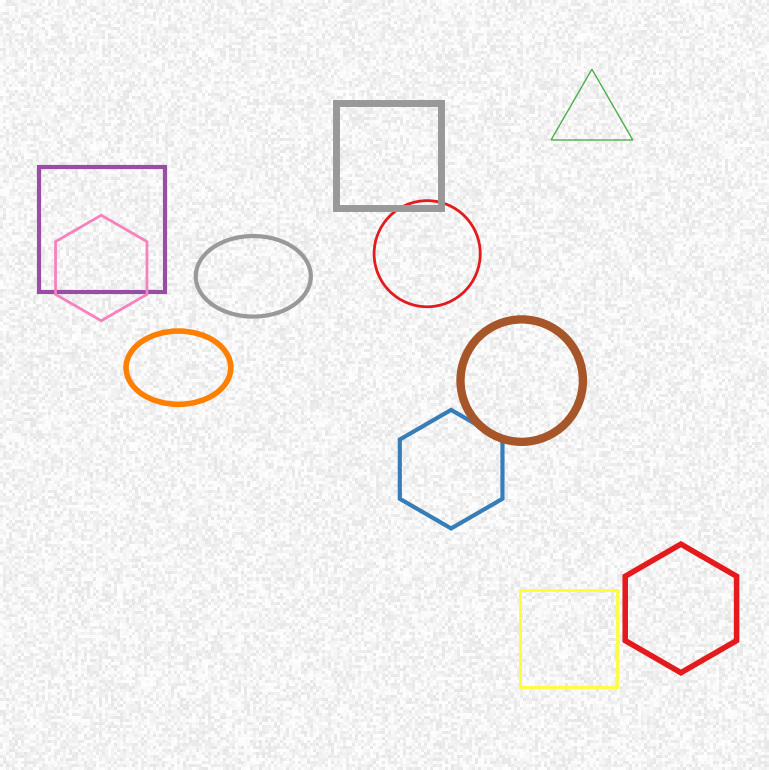[{"shape": "hexagon", "thickness": 2, "radius": 0.42, "center": [0.884, 0.21]}, {"shape": "circle", "thickness": 1, "radius": 0.34, "center": [0.555, 0.671]}, {"shape": "hexagon", "thickness": 1.5, "radius": 0.38, "center": [0.586, 0.391]}, {"shape": "triangle", "thickness": 0.5, "radius": 0.31, "center": [0.769, 0.849]}, {"shape": "square", "thickness": 1.5, "radius": 0.41, "center": [0.132, 0.702]}, {"shape": "oval", "thickness": 2, "radius": 0.34, "center": [0.232, 0.522]}, {"shape": "square", "thickness": 1, "radius": 0.32, "center": [0.738, 0.171]}, {"shape": "circle", "thickness": 3, "radius": 0.4, "center": [0.678, 0.506]}, {"shape": "hexagon", "thickness": 1, "radius": 0.34, "center": [0.131, 0.652]}, {"shape": "oval", "thickness": 1.5, "radius": 0.37, "center": [0.329, 0.641]}, {"shape": "square", "thickness": 2.5, "radius": 0.34, "center": [0.505, 0.799]}]